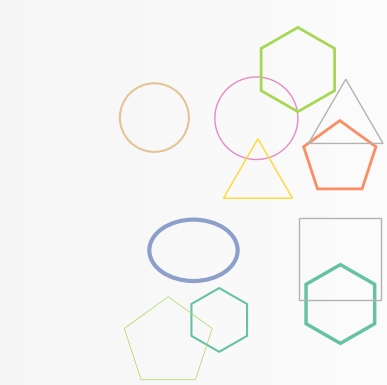[{"shape": "hexagon", "thickness": 1.5, "radius": 0.41, "center": [0.566, 0.169]}, {"shape": "hexagon", "thickness": 2.5, "radius": 0.51, "center": [0.878, 0.21]}, {"shape": "pentagon", "thickness": 2, "radius": 0.49, "center": [0.877, 0.589]}, {"shape": "oval", "thickness": 3, "radius": 0.57, "center": [0.499, 0.35]}, {"shape": "circle", "thickness": 1, "radius": 0.54, "center": [0.662, 0.693]}, {"shape": "pentagon", "thickness": 0.5, "radius": 0.6, "center": [0.434, 0.11]}, {"shape": "hexagon", "thickness": 2, "radius": 0.55, "center": [0.769, 0.819]}, {"shape": "triangle", "thickness": 1, "radius": 0.51, "center": [0.666, 0.537]}, {"shape": "circle", "thickness": 1.5, "radius": 0.45, "center": [0.398, 0.695]}, {"shape": "square", "thickness": 1, "radius": 0.53, "center": [0.878, 0.327]}, {"shape": "triangle", "thickness": 1, "radius": 0.56, "center": [0.892, 0.683]}]